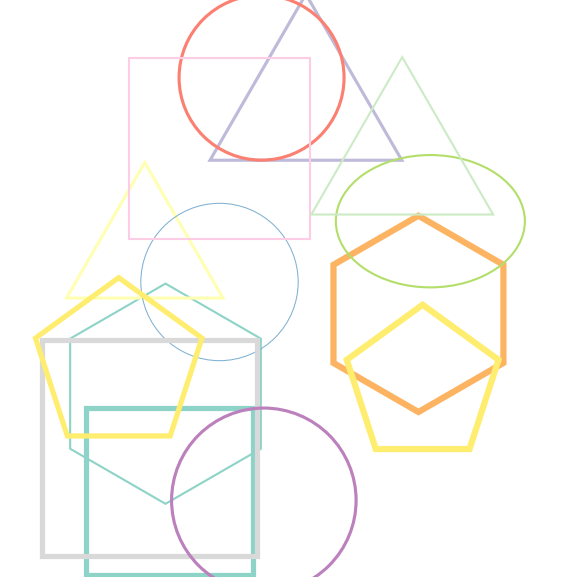[{"shape": "hexagon", "thickness": 1, "radius": 0.95, "center": [0.287, 0.317]}, {"shape": "square", "thickness": 2.5, "radius": 0.72, "center": [0.293, 0.148]}, {"shape": "triangle", "thickness": 1.5, "radius": 0.78, "center": [0.251, 0.561]}, {"shape": "triangle", "thickness": 1.5, "radius": 0.96, "center": [0.53, 0.818]}, {"shape": "circle", "thickness": 1.5, "radius": 0.71, "center": [0.453, 0.865]}, {"shape": "circle", "thickness": 0.5, "radius": 0.68, "center": [0.38, 0.511]}, {"shape": "hexagon", "thickness": 3, "radius": 0.85, "center": [0.725, 0.456]}, {"shape": "oval", "thickness": 1, "radius": 0.82, "center": [0.745, 0.616]}, {"shape": "square", "thickness": 1, "radius": 0.78, "center": [0.38, 0.742]}, {"shape": "square", "thickness": 2.5, "radius": 0.93, "center": [0.258, 0.223]}, {"shape": "circle", "thickness": 1.5, "radius": 0.8, "center": [0.457, 0.133]}, {"shape": "triangle", "thickness": 1, "radius": 0.91, "center": [0.696, 0.719]}, {"shape": "pentagon", "thickness": 3, "radius": 0.69, "center": [0.732, 0.333]}, {"shape": "pentagon", "thickness": 2.5, "radius": 0.76, "center": [0.206, 0.367]}]